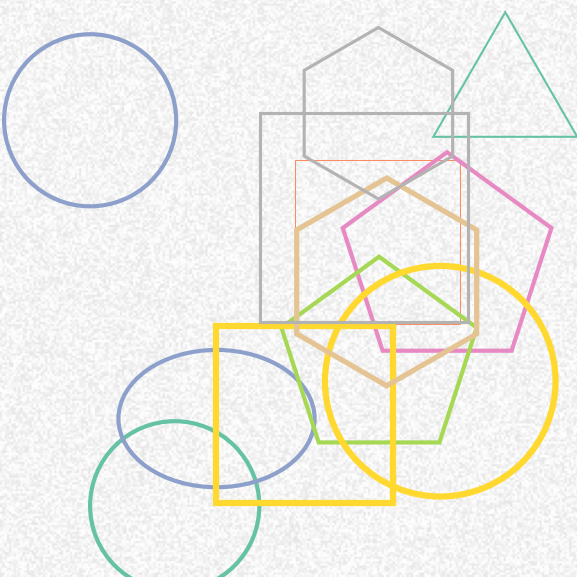[{"shape": "triangle", "thickness": 1, "radius": 0.72, "center": [0.875, 0.834]}, {"shape": "circle", "thickness": 2, "radius": 0.73, "center": [0.303, 0.123]}, {"shape": "square", "thickness": 0.5, "radius": 0.71, "center": [0.653, 0.58]}, {"shape": "oval", "thickness": 2, "radius": 0.85, "center": [0.375, 0.274]}, {"shape": "circle", "thickness": 2, "radius": 0.75, "center": [0.156, 0.791]}, {"shape": "pentagon", "thickness": 2, "radius": 0.95, "center": [0.774, 0.546]}, {"shape": "pentagon", "thickness": 2, "radius": 0.89, "center": [0.656, 0.377]}, {"shape": "square", "thickness": 3, "radius": 0.77, "center": [0.528, 0.282]}, {"shape": "circle", "thickness": 3, "radius": 1.0, "center": [0.762, 0.339]}, {"shape": "hexagon", "thickness": 2.5, "radius": 0.9, "center": [0.67, 0.511]}, {"shape": "square", "thickness": 1.5, "radius": 0.9, "center": [0.63, 0.622]}, {"shape": "hexagon", "thickness": 1.5, "radius": 0.74, "center": [0.655, 0.803]}]